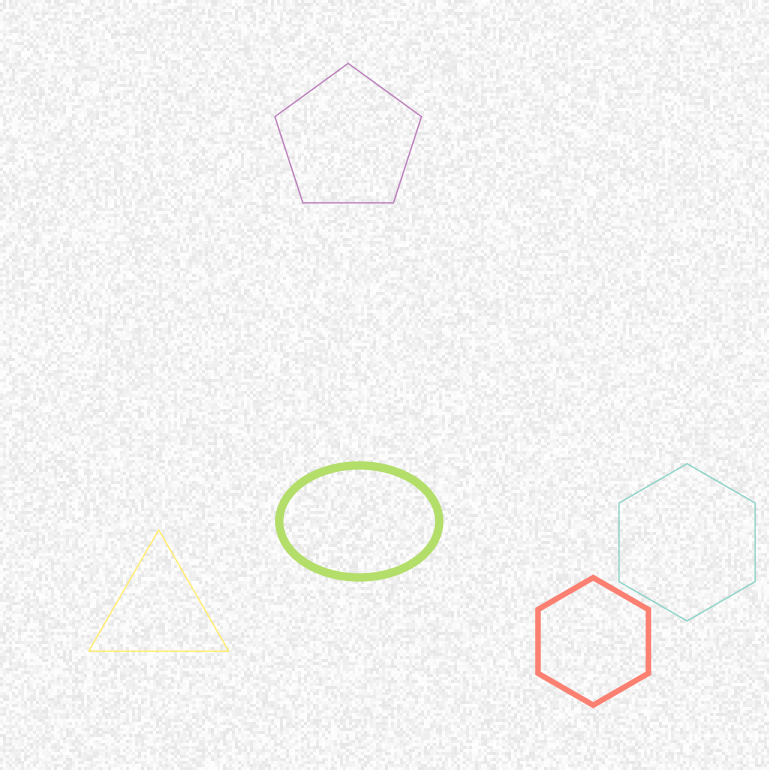[{"shape": "hexagon", "thickness": 0.5, "radius": 0.51, "center": [0.892, 0.296]}, {"shape": "hexagon", "thickness": 2, "radius": 0.41, "center": [0.77, 0.167]}, {"shape": "oval", "thickness": 3, "radius": 0.52, "center": [0.467, 0.323]}, {"shape": "pentagon", "thickness": 0.5, "radius": 0.5, "center": [0.452, 0.818]}, {"shape": "triangle", "thickness": 0.5, "radius": 0.53, "center": [0.206, 0.207]}]